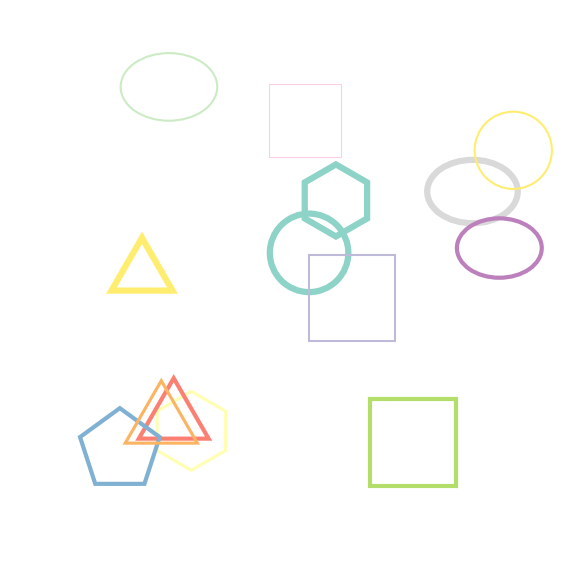[{"shape": "circle", "thickness": 3, "radius": 0.34, "center": [0.535, 0.561]}, {"shape": "hexagon", "thickness": 3, "radius": 0.31, "center": [0.582, 0.652]}, {"shape": "hexagon", "thickness": 1.5, "radius": 0.34, "center": [0.331, 0.253]}, {"shape": "square", "thickness": 1, "radius": 0.37, "center": [0.61, 0.483]}, {"shape": "triangle", "thickness": 2, "radius": 0.35, "center": [0.301, 0.274]}, {"shape": "pentagon", "thickness": 2, "radius": 0.36, "center": [0.208, 0.22]}, {"shape": "triangle", "thickness": 1.5, "radius": 0.36, "center": [0.279, 0.268]}, {"shape": "square", "thickness": 2, "radius": 0.37, "center": [0.715, 0.233]}, {"shape": "square", "thickness": 0.5, "radius": 0.31, "center": [0.528, 0.79]}, {"shape": "oval", "thickness": 3, "radius": 0.39, "center": [0.818, 0.667]}, {"shape": "oval", "thickness": 2, "radius": 0.37, "center": [0.865, 0.57]}, {"shape": "oval", "thickness": 1, "radius": 0.42, "center": [0.293, 0.849]}, {"shape": "circle", "thickness": 1, "radius": 0.33, "center": [0.889, 0.739]}, {"shape": "triangle", "thickness": 3, "radius": 0.3, "center": [0.246, 0.526]}]